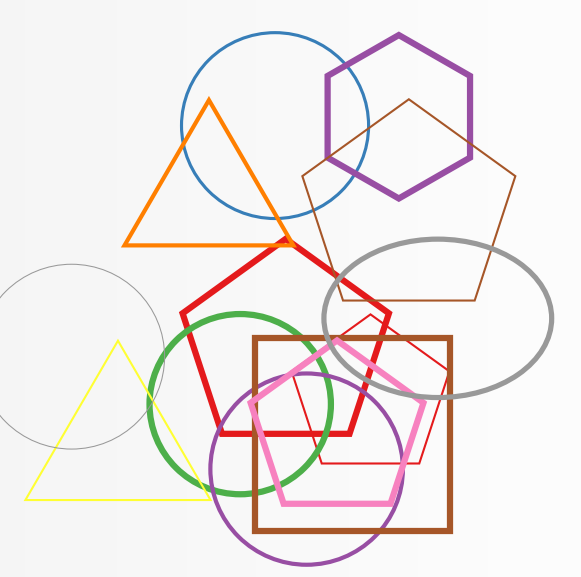[{"shape": "pentagon", "thickness": 1, "radius": 0.71, "center": [0.637, 0.312]}, {"shape": "pentagon", "thickness": 3, "radius": 0.93, "center": [0.492, 0.399]}, {"shape": "circle", "thickness": 1.5, "radius": 0.8, "center": [0.473, 0.782]}, {"shape": "circle", "thickness": 3, "radius": 0.78, "center": [0.413, 0.299]}, {"shape": "hexagon", "thickness": 3, "radius": 0.71, "center": [0.686, 0.797]}, {"shape": "circle", "thickness": 2, "radius": 0.83, "center": [0.528, 0.187]}, {"shape": "triangle", "thickness": 2, "radius": 0.84, "center": [0.359, 0.658]}, {"shape": "triangle", "thickness": 1, "radius": 0.92, "center": [0.203, 0.225]}, {"shape": "pentagon", "thickness": 1, "radius": 0.96, "center": [0.703, 0.635]}, {"shape": "square", "thickness": 3, "radius": 0.84, "center": [0.607, 0.247]}, {"shape": "pentagon", "thickness": 3, "radius": 0.78, "center": [0.58, 0.253]}, {"shape": "oval", "thickness": 2.5, "radius": 0.98, "center": [0.753, 0.448]}, {"shape": "circle", "thickness": 0.5, "radius": 0.8, "center": [0.123, 0.382]}]